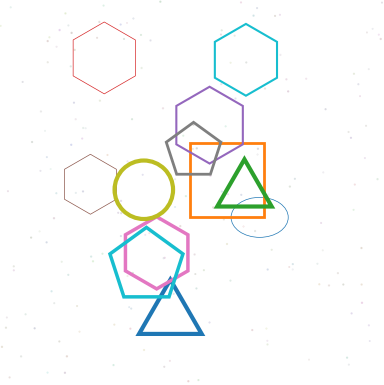[{"shape": "oval", "thickness": 0.5, "radius": 0.37, "center": [0.674, 0.435]}, {"shape": "triangle", "thickness": 3, "radius": 0.47, "center": [0.443, 0.18]}, {"shape": "square", "thickness": 2, "radius": 0.48, "center": [0.589, 0.531]}, {"shape": "triangle", "thickness": 3, "radius": 0.41, "center": [0.635, 0.504]}, {"shape": "hexagon", "thickness": 0.5, "radius": 0.47, "center": [0.271, 0.85]}, {"shape": "hexagon", "thickness": 1.5, "radius": 0.5, "center": [0.544, 0.675]}, {"shape": "hexagon", "thickness": 0.5, "radius": 0.39, "center": [0.235, 0.521]}, {"shape": "hexagon", "thickness": 2.5, "radius": 0.47, "center": [0.407, 0.343]}, {"shape": "pentagon", "thickness": 2, "radius": 0.37, "center": [0.503, 0.608]}, {"shape": "circle", "thickness": 3, "radius": 0.38, "center": [0.374, 0.507]}, {"shape": "hexagon", "thickness": 1.5, "radius": 0.47, "center": [0.639, 0.845]}, {"shape": "pentagon", "thickness": 2.5, "radius": 0.5, "center": [0.38, 0.31]}]